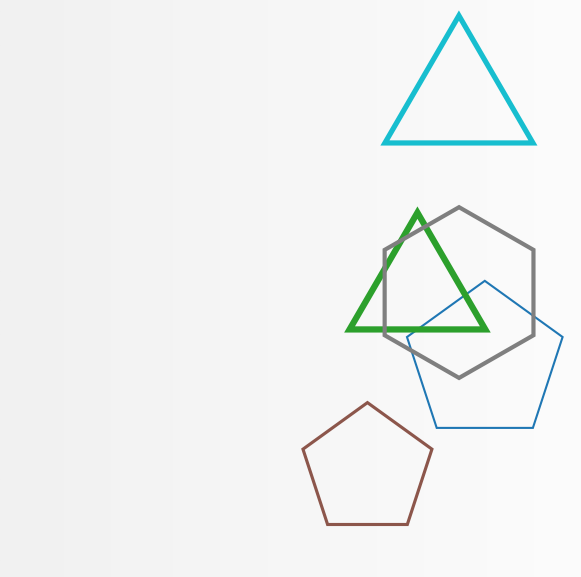[{"shape": "pentagon", "thickness": 1, "radius": 0.7, "center": [0.834, 0.372]}, {"shape": "triangle", "thickness": 3, "radius": 0.67, "center": [0.718, 0.496]}, {"shape": "pentagon", "thickness": 1.5, "radius": 0.58, "center": [0.632, 0.185]}, {"shape": "hexagon", "thickness": 2, "radius": 0.74, "center": [0.79, 0.493]}, {"shape": "triangle", "thickness": 2.5, "radius": 0.74, "center": [0.79, 0.825]}]